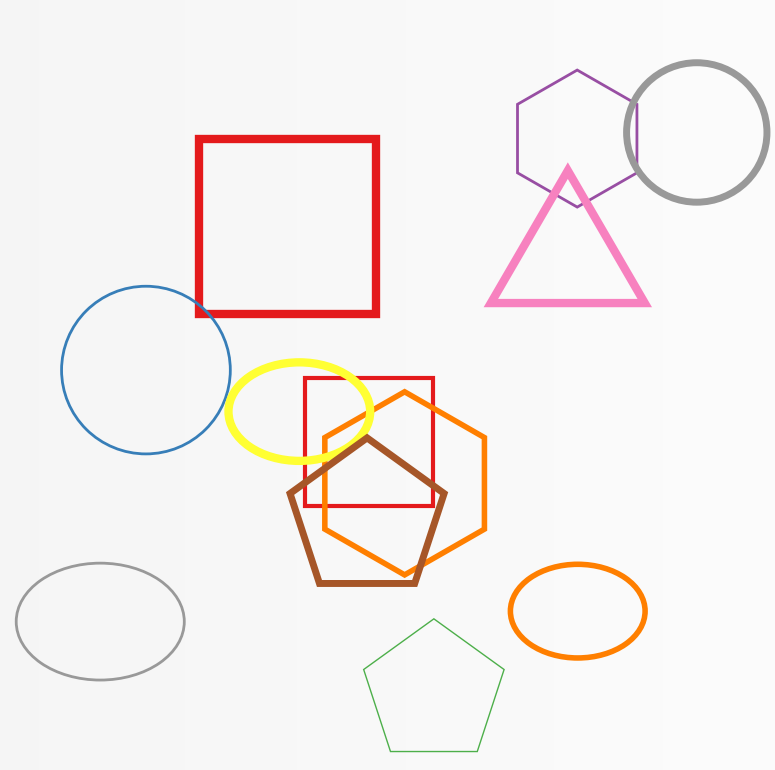[{"shape": "square", "thickness": 3, "radius": 0.57, "center": [0.371, 0.706]}, {"shape": "square", "thickness": 1.5, "radius": 0.41, "center": [0.476, 0.426]}, {"shape": "circle", "thickness": 1, "radius": 0.54, "center": [0.188, 0.519]}, {"shape": "pentagon", "thickness": 0.5, "radius": 0.48, "center": [0.56, 0.101]}, {"shape": "hexagon", "thickness": 1, "radius": 0.44, "center": [0.745, 0.82]}, {"shape": "oval", "thickness": 2, "radius": 0.43, "center": [0.745, 0.206]}, {"shape": "hexagon", "thickness": 2, "radius": 0.59, "center": [0.522, 0.372]}, {"shape": "oval", "thickness": 3, "radius": 0.46, "center": [0.386, 0.465]}, {"shape": "pentagon", "thickness": 2.5, "radius": 0.52, "center": [0.474, 0.327]}, {"shape": "triangle", "thickness": 3, "radius": 0.57, "center": [0.733, 0.664]}, {"shape": "oval", "thickness": 1, "radius": 0.54, "center": [0.129, 0.193]}, {"shape": "circle", "thickness": 2.5, "radius": 0.45, "center": [0.899, 0.828]}]